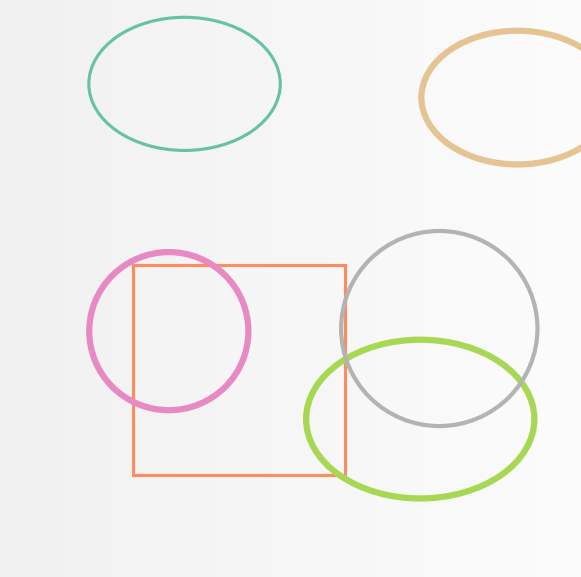[{"shape": "oval", "thickness": 1.5, "radius": 0.82, "center": [0.318, 0.854]}, {"shape": "square", "thickness": 1.5, "radius": 0.91, "center": [0.411, 0.358]}, {"shape": "circle", "thickness": 3, "radius": 0.68, "center": [0.29, 0.426]}, {"shape": "oval", "thickness": 3, "radius": 0.98, "center": [0.723, 0.273]}, {"shape": "oval", "thickness": 3, "radius": 0.83, "center": [0.89, 0.83]}, {"shape": "circle", "thickness": 2, "radius": 0.84, "center": [0.756, 0.43]}]